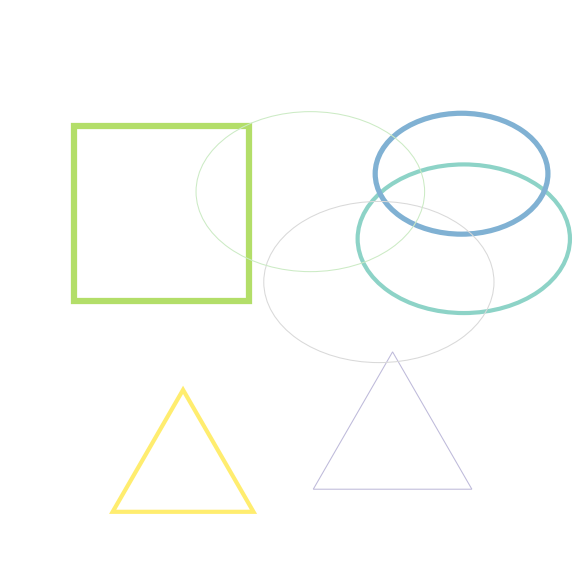[{"shape": "oval", "thickness": 2, "radius": 0.92, "center": [0.803, 0.586]}, {"shape": "triangle", "thickness": 0.5, "radius": 0.79, "center": [0.68, 0.231]}, {"shape": "oval", "thickness": 2.5, "radius": 0.75, "center": [0.799, 0.698]}, {"shape": "square", "thickness": 3, "radius": 0.76, "center": [0.28, 0.629]}, {"shape": "oval", "thickness": 0.5, "radius": 1.0, "center": [0.656, 0.511]}, {"shape": "oval", "thickness": 0.5, "radius": 0.99, "center": [0.537, 0.667]}, {"shape": "triangle", "thickness": 2, "radius": 0.7, "center": [0.317, 0.183]}]